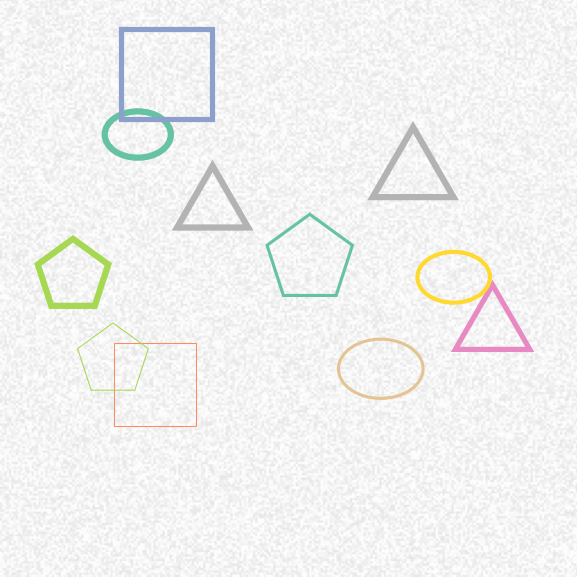[{"shape": "oval", "thickness": 3, "radius": 0.29, "center": [0.239, 0.766]}, {"shape": "pentagon", "thickness": 1.5, "radius": 0.39, "center": [0.536, 0.55]}, {"shape": "square", "thickness": 0.5, "radius": 0.36, "center": [0.268, 0.333]}, {"shape": "square", "thickness": 2.5, "radius": 0.39, "center": [0.289, 0.871]}, {"shape": "triangle", "thickness": 2.5, "radius": 0.37, "center": [0.853, 0.431]}, {"shape": "pentagon", "thickness": 0.5, "radius": 0.32, "center": [0.196, 0.376]}, {"shape": "pentagon", "thickness": 3, "radius": 0.32, "center": [0.126, 0.521]}, {"shape": "oval", "thickness": 2, "radius": 0.31, "center": [0.786, 0.519]}, {"shape": "oval", "thickness": 1.5, "radius": 0.37, "center": [0.659, 0.361]}, {"shape": "triangle", "thickness": 3, "radius": 0.4, "center": [0.715, 0.698]}, {"shape": "triangle", "thickness": 3, "radius": 0.36, "center": [0.368, 0.641]}]